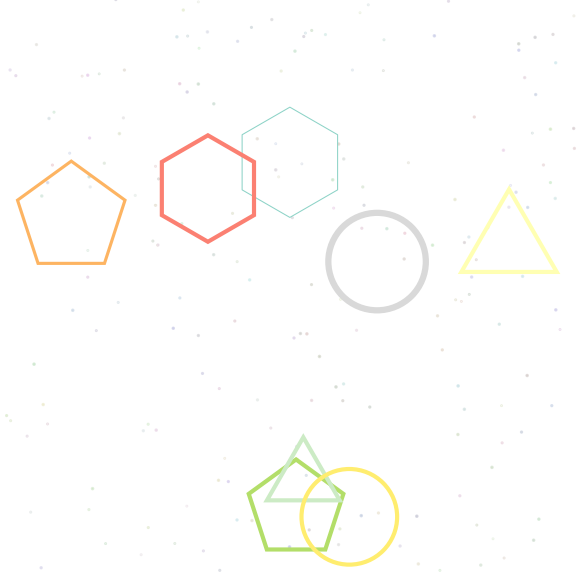[{"shape": "hexagon", "thickness": 0.5, "radius": 0.48, "center": [0.502, 0.718]}, {"shape": "triangle", "thickness": 2, "radius": 0.48, "center": [0.882, 0.576]}, {"shape": "hexagon", "thickness": 2, "radius": 0.46, "center": [0.36, 0.673]}, {"shape": "pentagon", "thickness": 1.5, "radius": 0.49, "center": [0.123, 0.622]}, {"shape": "pentagon", "thickness": 2, "radius": 0.43, "center": [0.513, 0.117]}, {"shape": "circle", "thickness": 3, "radius": 0.42, "center": [0.653, 0.546]}, {"shape": "triangle", "thickness": 2, "radius": 0.36, "center": [0.525, 0.169]}, {"shape": "circle", "thickness": 2, "radius": 0.41, "center": [0.605, 0.104]}]